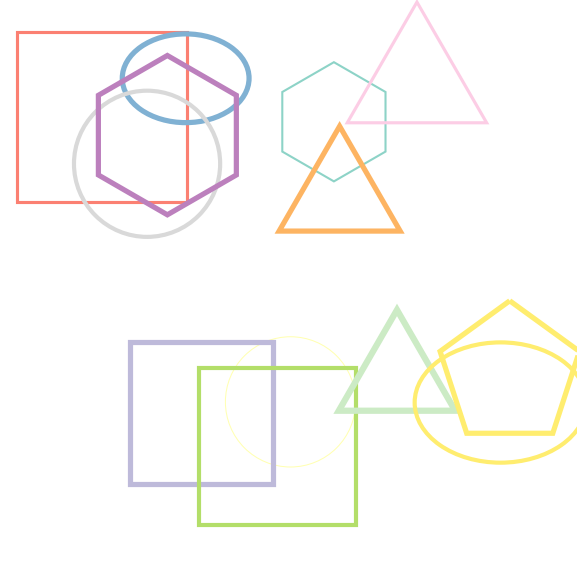[{"shape": "hexagon", "thickness": 1, "radius": 0.52, "center": [0.578, 0.788]}, {"shape": "circle", "thickness": 0.5, "radius": 0.56, "center": [0.503, 0.303]}, {"shape": "square", "thickness": 2.5, "radius": 0.62, "center": [0.349, 0.284]}, {"shape": "square", "thickness": 1.5, "radius": 0.74, "center": [0.176, 0.796]}, {"shape": "oval", "thickness": 2.5, "radius": 0.55, "center": [0.322, 0.864]}, {"shape": "triangle", "thickness": 2.5, "radius": 0.61, "center": [0.588, 0.66]}, {"shape": "square", "thickness": 2, "radius": 0.68, "center": [0.481, 0.226]}, {"shape": "triangle", "thickness": 1.5, "radius": 0.7, "center": [0.722, 0.856]}, {"shape": "circle", "thickness": 2, "radius": 0.63, "center": [0.255, 0.716]}, {"shape": "hexagon", "thickness": 2.5, "radius": 0.69, "center": [0.29, 0.765]}, {"shape": "triangle", "thickness": 3, "radius": 0.58, "center": [0.687, 0.346]}, {"shape": "pentagon", "thickness": 2.5, "radius": 0.63, "center": [0.883, 0.351]}, {"shape": "oval", "thickness": 2, "radius": 0.74, "center": [0.867, 0.302]}]